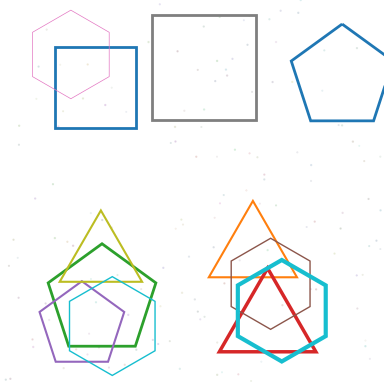[{"shape": "pentagon", "thickness": 2, "radius": 0.69, "center": [0.889, 0.799]}, {"shape": "square", "thickness": 2, "radius": 0.52, "center": [0.247, 0.773]}, {"shape": "triangle", "thickness": 1.5, "radius": 0.66, "center": [0.657, 0.346]}, {"shape": "pentagon", "thickness": 2, "radius": 0.74, "center": [0.265, 0.22]}, {"shape": "triangle", "thickness": 2.5, "radius": 0.72, "center": [0.695, 0.159]}, {"shape": "pentagon", "thickness": 1.5, "radius": 0.58, "center": [0.213, 0.154]}, {"shape": "hexagon", "thickness": 1, "radius": 0.59, "center": [0.703, 0.263]}, {"shape": "hexagon", "thickness": 0.5, "radius": 0.58, "center": [0.184, 0.859]}, {"shape": "square", "thickness": 2, "radius": 0.68, "center": [0.53, 0.825]}, {"shape": "triangle", "thickness": 1.5, "radius": 0.62, "center": [0.262, 0.33]}, {"shape": "hexagon", "thickness": 3, "radius": 0.66, "center": [0.732, 0.193]}, {"shape": "hexagon", "thickness": 1, "radius": 0.64, "center": [0.292, 0.153]}]